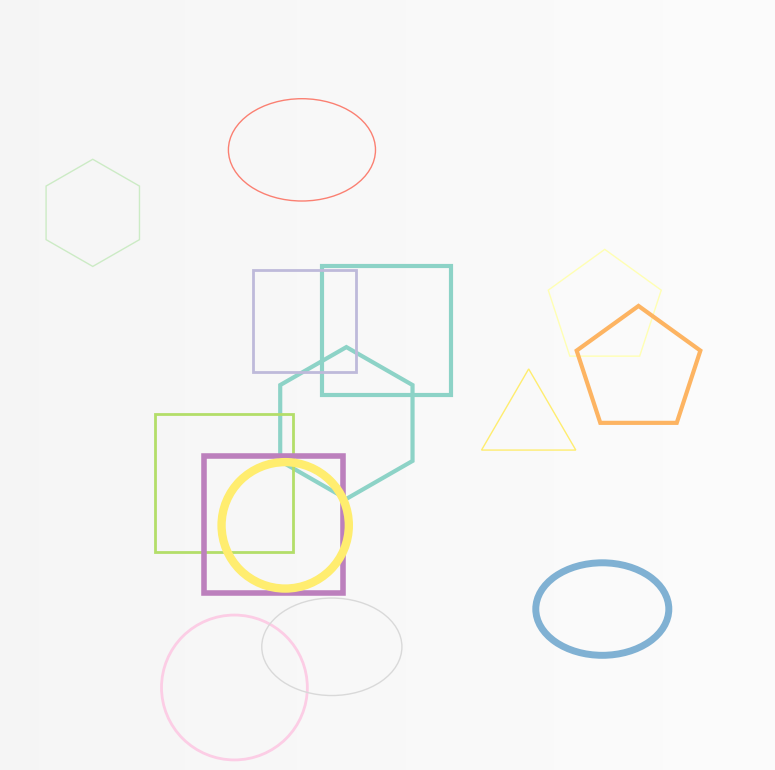[{"shape": "square", "thickness": 1.5, "radius": 0.42, "center": [0.499, 0.571]}, {"shape": "hexagon", "thickness": 1.5, "radius": 0.49, "center": [0.447, 0.451]}, {"shape": "pentagon", "thickness": 0.5, "radius": 0.38, "center": [0.78, 0.599]}, {"shape": "square", "thickness": 1, "radius": 0.33, "center": [0.393, 0.583]}, {"shape": "oval", "thickness": 0.5, "radius": 0.47, "center": [0.39, 0.805]}, {"shape": "oval", "thickness": 2.5, "radius": 0.43, "center": [0.777, 0.209]}, {"shape": "pentagon", "thickness": 1.5, "radius": 0.42, "center": [0.824, 0.519]}, {"shape": "square", "thickness": 1, "radius": 0.45, "center": [0.289, 0.373]}, {"shape": "circle", "thickness": 1, "radius": 0.47, "center": [0.302, 0.107]}, {"shape": "oval", "thickness": 0.5, "radius": 0.45, "center": [0.428, 0.16]}, {"shape": "square", "thickness": 2, "radius": 0.45, "center": [0.353, 0.319]}, {"shape": "hexagon", "thickness": 0.5, "radius": 0.35, "center": [0.12, 0.724]}, {"shape": "circle", "thickness": 3, "radius": 0.41, "center": [0.368, 0.318]}, {"shape": "triangle", "thickness": 0.5, "radius": 0.35, "center": [0.682, 0.451]}]